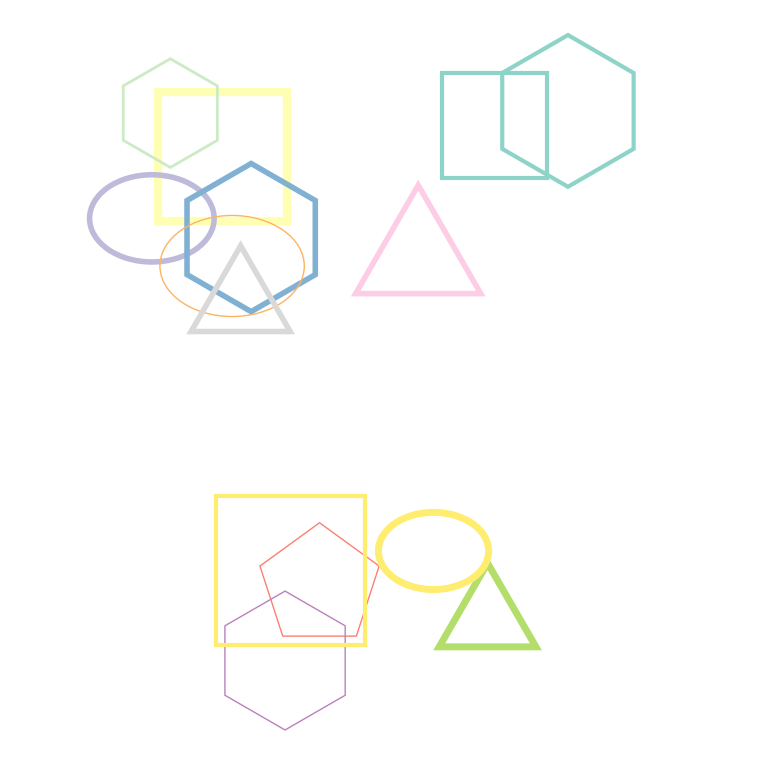[{"shape": "square", "thickness": 1.5, "radius": 0.34, "center": [0.642, 0.837]}, {"shape": "hexagon", "thickness": 1.5, "radius": 0.49, "center": [0.738, 0.856]}, {"shape": "square", "thickness": 3, "radius": 0.42, "center": [0.289, 0.797]}, {"shape": "oval", "thickness": 2, "radius": 0.4, "center": [0.197, 0.716]}, {"shape": "pentagon", "thickness": 0.5, "radius": 0.41, "center": [0.415, 0.24]}, {"shape": "hexagon", "thickness": 2, "radius": 0.48, "center": [0.326, 0.691]}, {"shape": "oval", "thickness": 0.5, "radius": 0.47, "center": [0.301, 0.655]}, {"shape": "triangle", "thickness": 2.5, "radius": 0.36, "center": [0.633, 0.196]}, {"shape": "triangle", "thickness": 2, "radius": 0.47, "center": [0.543, 0.666]}, {"shape": "triangle", "thickness": 2, "radius": 0.37, "center": [0.313, 0.607]}, {"shape": "hexagon", "thickness": 0.5, "radius": 0.45, "center": [0.37, 0.142]}, {"shape": "hexagon", "thickness": 1, "radius": 0.35, "center": [0.221, 0.853]}, {"shape": "square", "thickness": 1.5, "radius": 0.49, "center": [0.377, 0.259]}, {"shape": "oval", "thickness": 2.5, "radius": 0.36, "center": [0.563, 0.284]}]